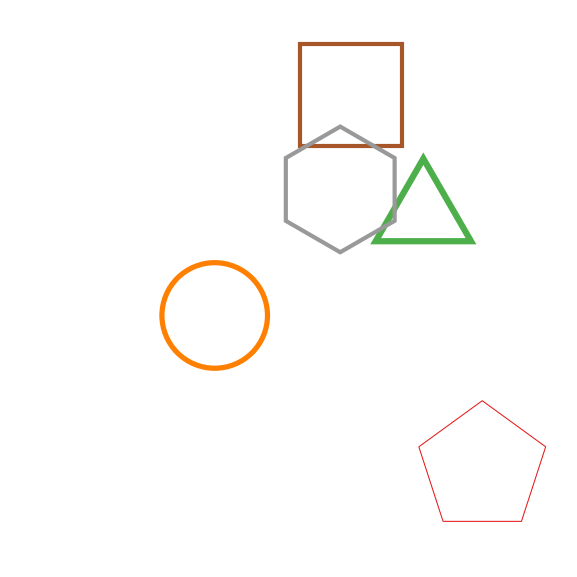[{"shape": "pentagon", "thickness": 0.5, "radius": 0.58, "center": [0.835, 0.19]}, {"shape": "triangle", "thickness": 3, "radius": 0.48, "center": [0.733, 0.629]}, {"shape": "circle", "thickness": 2.5, "radius": 0.46, "center": [0.372, 0.453]}, {"shape": "square", "thickness": 2, "radius": 0.44, "center": [0.608, 0.835]}, {"shape": "hexagon", "thickness": 2, "radius": 0.54, "center": [0.589, 0.671]}]